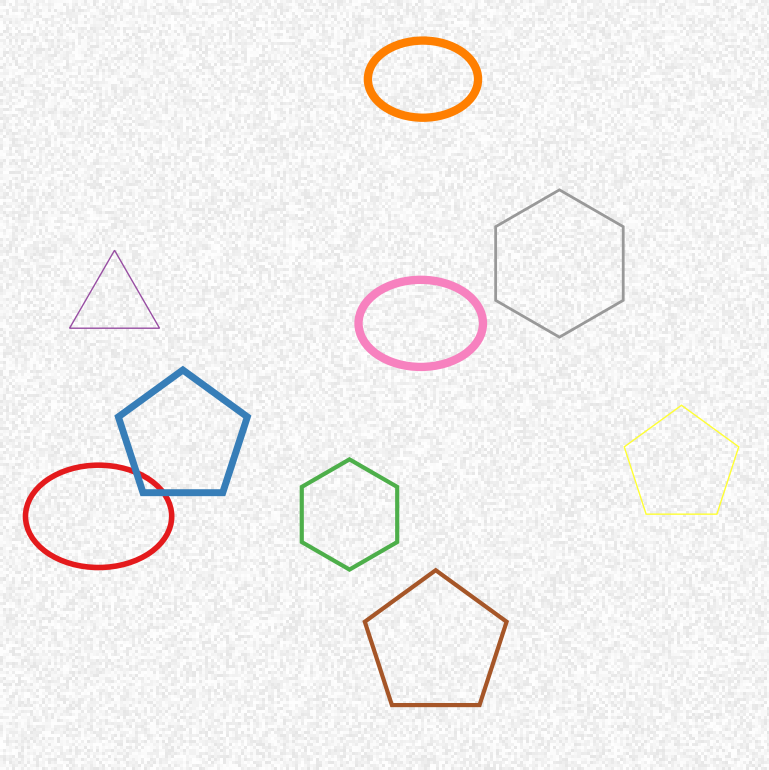[{"shape": "oval", "thickness": 2, "radius": 0.47, "center": [0.128, 0.329]}, {"shape": "pentagon", "thickness": 2.5, "radius": 0.44, "center": [0.237, 0.431]}, {"shape": "hexagon", "thickness": 1.5, "radius": 0.36, "center": [0.454, 0.332]}, {"shape": "triangle", "thickness": 0.5, "radius": 0.34, "center": [0.149, 0.607]}, {"shape": "oval", "thickness": 3, "radius": 0.36, "center": [0.549, 0.897]}, {"shape": "pentagon", "thickness": 0.5, "radius": 0.39, "center": [0.885, 0.396]}, {"shape": "pentagon", "thickness": 1.5, "radius": 0.48, "center": [0.566, 0.163]}, {"shape": "oval", "thickness": 3, "radius": 0.4, "center": [0.546, 0.58]}, {"shape": "hexagon", "thickness": 1, "radius": 0.48, "center": [0.727, 0.658]}]